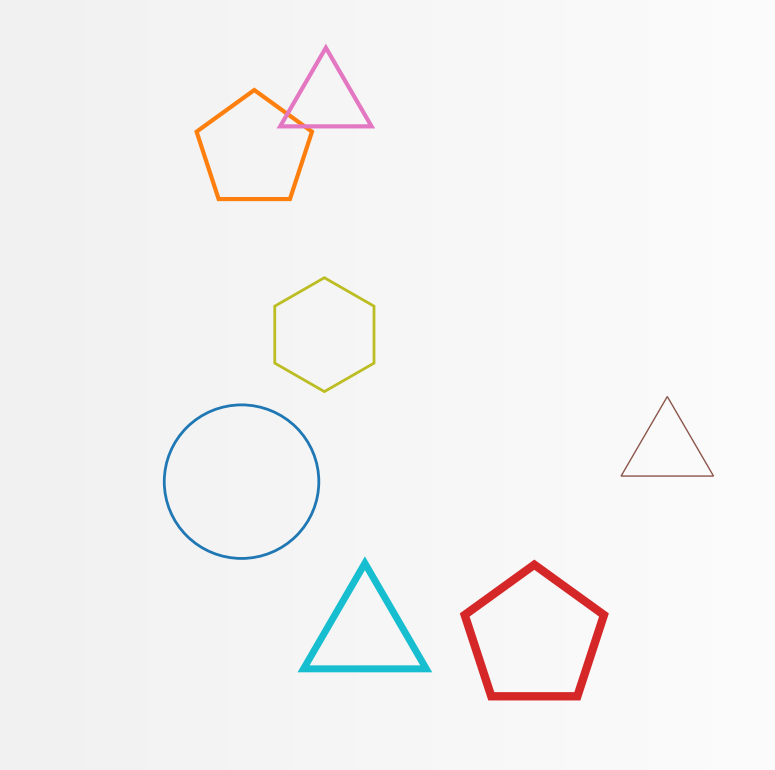[{"shape": "circle", "thickness": 1, "radius": 0.5, "center": [0.312, 0.374]}, {"shape": "pentagon", "thickness": 1.5, "radius": 0.39, "center": [0.328, 0.805]}, {"shape": "pentagon", "thickness": 3, "radius": 0.47, "center": [0.689, 0.172]}, {"shape": "triangle", "thickness": 0.5, "radius": 0.34, "center": [0.861, 0.416]}, {"shape": "triangle", "thickness": 1.5, "radius": 0.34, "center": [0.42, 0.87]}, {"shape": "hexagon", "thickness": 1, "radius": 0.37, "center": [0.419, 0.565]}, {"shape": "triangle", "thickness": 2.5, "radius": 0.46, "center": [0.471, 0.177]}]